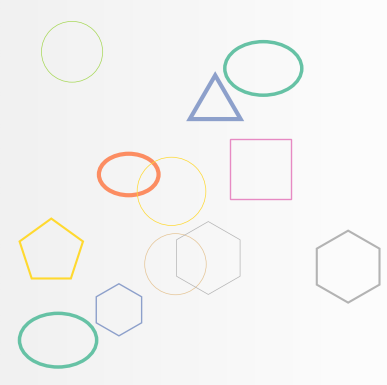[{"shape": "oval", "thickness": 2.5, "radius": 0.5, "center": [0.679, 0.822]}, {"shape": "oval", "thickness": 2.5, "radius": 0.5, "center": [0.15, 0.116]}, {"shape": "oval", "thickness": 3, "radius": 0.38, "center": [0.332, 0.547]}, {"shape": "hexagon", "thickness": 1, "radius": 0.34, "center": [0.307, 0.195]}, {"shape": "triangle", "thickness": 3, "radius": 0.38, "center": [0.555, 0.729]}, {"shape": "square", "thickness": 1, "radius": 0.39, "center": [0.672, 0.561]}, {"shape": "circle", "thickness": 0.5, "radius": 0.4, "center": [0.186, 0.866]}, {"shape": "pentagon", "thickness": 1.5, "radius": 0.43, "center": [0.132, 0.346]}, {"shape": "circle", "thickness": 0.5, "radius": 0.44, "center": [0.443, 0.503]}, {"shape": "circle", "thickness": 0.5, "radius": 0.4, "center": [0.453, 0.314]}, {"shape": "hexagon", "thickness": 0.5, "radius": 0.47, "center": [0.538, 0.33]}, {"shape": "hexagon", "thickness": 1.5, "radius": 0.47, "center": [0.898, 0.307]}]